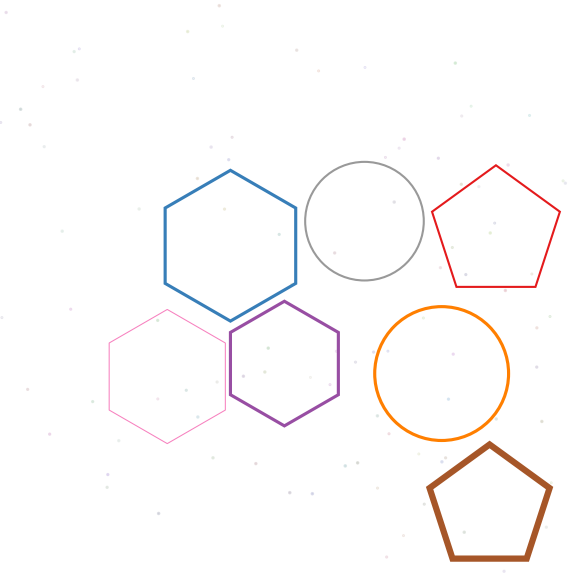[{"shape": "pentagon", "thickness": 1, "radius": 0.58, "center": [0.859, 0.597]}, {"shape": "hexagon", "thickness": 1.5, "radius": 0.65, "center": [0.399, 0.574]}, {"shape": "hexagon", "thickness": 1.5, "radius": 0.54, "center": [0.492, 0.37]}, {"shape": "circle", "thickness": 1.5, "radius": 0.58, "center": [0.765, 0.352]}, {"shape": "pentagon", "thickness": 3, "radius": 0.55, "center": [0.848, 0.12]}, {"shape": "hexagon", "thickness": 0.5, "radius": 0.58, "center": [0.29, 0.347]}, {"shape": "circle", "thickness": 1, "radius": 0.51, "center": [0.631, 0.616]}]